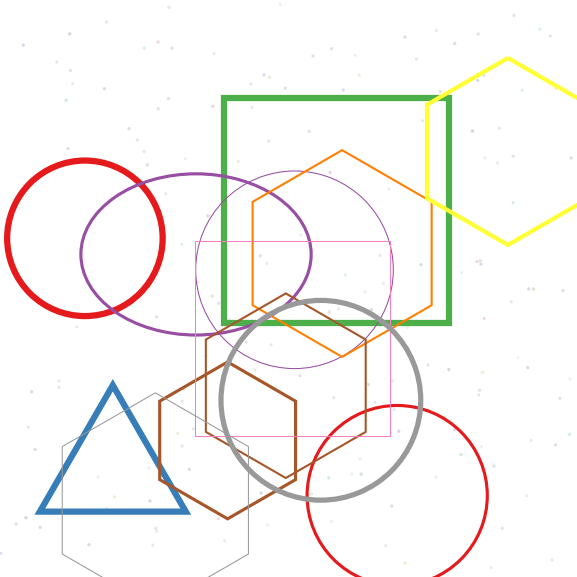[{"shape": "circle", "thickness": 3, "radius": 0.67, "center": [0.147, 0.586]}, {"shape": "circle", "thickness": 1.5, "radius": 0.78, "center": [0.688, 0.141]}, {"shape": "triangle", "thickness": 3, "radius": 0.73, "center": [0.195, 0.186]}, {"shape": "square", "thickness": 3, "radius": 0.97, "center": [0.583, 0.635]}, {"shape": "oval", "thickness": 1.5, "radius": 1.0, "center": [0.339, 0.559]}, {"shape": "circle", "thickness": 0.5, "radius": 0.86, "center": [0.51, 0.532]}, {"shape": "hexagon", "thickness": 1, "radius": 0.9, "center": [0.592, 0.56]}, {"shape": "hexagon", "thickness": 2, "radius": 0.81, "center": [0.88, 0.737]}, {"shape": "hexagon", "thickness": 1, "radius": 0.8, "center": [0.495, 0.331]}, {"shape": "hexagon", "thickness": 1.5, "radius": 0.68, "center": [0.394, 0.237]}, {"shape": "square", "thickness": 0.5, "radius": 0.84, "center": [0.507, 0.413]}, {"shape": "hexagon", "thickness": 0.5, "radius": 0.93, "center": [0.269, 0.133]}, {"shape": "circle", "thickness": 2.5, "radius": 0.86, "center": [0.556, 0.306]}]